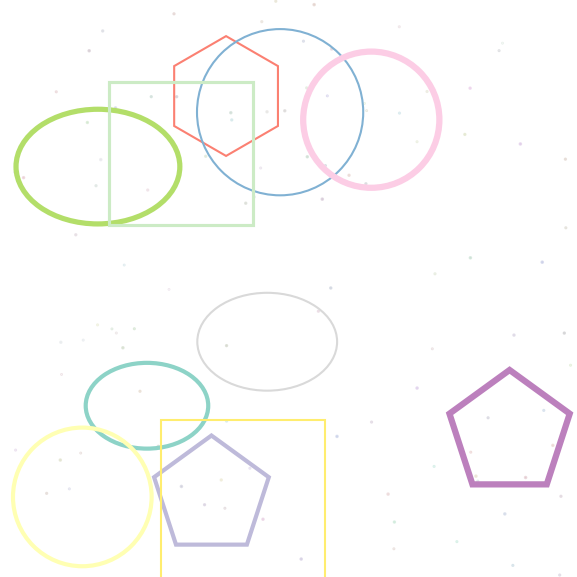[{"shape": "oval", "thickness": 2, "radius": 0.53, "center": [0.254, 0.297]}, {"shape": "circle", "thickness": 2, "radius": 0.6, "center": [0.143, 0.139]}, {"shape": "pentagon", "thickness": 2, "radius": 0.52, "center": [0.366, 0.141]}, {"shape": "hexagon", "thickness": 1, "radius": 0.52, "center": [0.391, 0.833]}, {"shape": "circle", "thickness": 1, "radius": 0.72, "center": [0.485, 0.805]}, {"shape": "oval", "thickness": 2.5, "radius": 0.71, "center": [0.17, 0.711]}, {"shape": "circle", "thickness": 3, "radius": 0.59, "center": [0.643, 0.792]}, {"shape": "oval", "thickness": 1, "radius": 0.61, "center": [0.463, 0.407]}, {"shape": "pentagon", "thickness": 3, "radius": 0.55, "center": [0.882, 0.249]}, {"shape": "square", "thickness": 1.5, "radius": 0.62, "center": [0.313, 0.733]}, {"shape": "square", "thickness": 1, "radius": 0.71, "center": [0.421, 0.129]}]